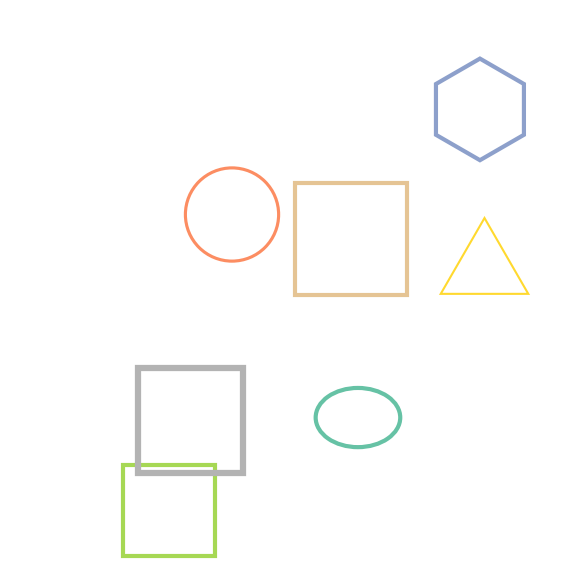[{"shape": "oval", "thickness": 2, "radius": 0.37, "center": [0.62, 0.276]}, {"shape": "circle", "thickness": 1.5, "radius": 0.4, "center": [0.402, 0.628]}, {"shape": "hexagon", "thickness": 2, "radius": 0.44, "center": [0.831, 0.81]}, {"shape": "square", "thickness": 2, "radius": 0.4, "center": [0.293, 0.115]}, {"shape": "triangle", "thickness": 1, "radius": 0.44, "center": [0.839, 0.534]}, {"shape": "square", "thickness": 2, "radius": 0.49, "center": [0.608, 0.586]}, {"shape": "square", "thickness": 3, "radius": 0.46, "center": [0.33, 0.271]}]